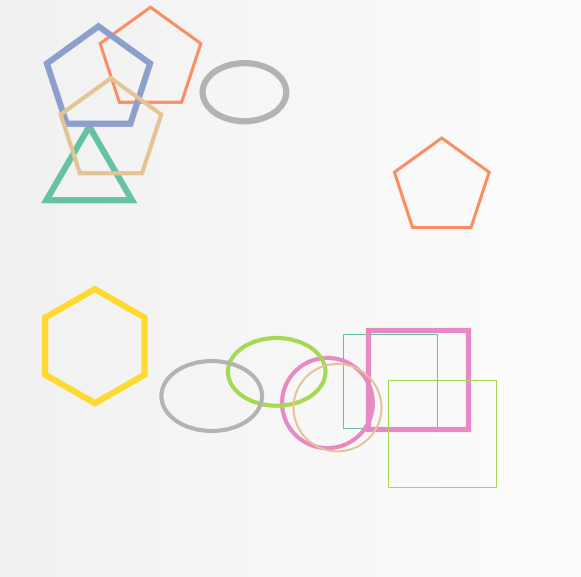[{"shape": "triangle", "thickness": 3, "radius": 0.43, "center": [0.153, 0.695]}, {"shape": "square", "thickness": 0.5, "radius": 0.41, "center": [0.671, 0.339]}, {"shape": "pentagon", "thickness": 1.5, "radius": 0.46, "center": [0.259, 0.896]}, {"shape": "pentagon", "thickness": 1.5, "radius": 0.43, "center": [0.76, 0.674]}, {"shape": "pentagon", "thickness": 3, "radius": 0.47, "center": [0.169, 0.86]}, {"shape": "circle", "thickness": 2, "radius": 0.39, "center": [0.563, 0.301]}, {"shape": "square", "thickness": 2.5, "radius": 0.43, "center": [0.719, 0.342]}, {"shape": "oval", "thickness": 2, "radius": 0.42, "center": [0.476, 0.355]}, {"shape": "square", "thickness": 0.5, "radius": 0.46, "center": [0.761, 0.249]}, {"shape": "hexagon", "thickness": 3, "radius": 0.49, "center": [0.163, 0.4]}, {"shape": "circle", "thickness": 1, "radius": 0.38, "center": [0.581, 0.293]}, {"shape": "pentagon", "thickness": 2, "radius": 0.45, "center": [0.191, 0.773]}, {"shape": "oval", "thickness": 2, "radius": 0.43, "center": [0.364, 0.313]}, {"shape": "oval", "thickness": 3, "radius": 0.36, "center": [0.421, 0.839]}]